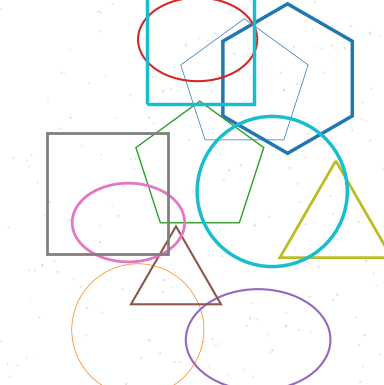[{"shape": "pentagon", "thickness": 0.5, "radius": 0.87, "center": [0.635, 0.777]}, {"shape": "hexagon", "thickness": 2.5, "radius": 0.97, "center": [0.747, 0.796]}, {"shape": "circle", "thickness": 0.5, "radius": 0.86, "center": [0.358, 0.143]}, {"shape": "pentagon", "thickness": 1, "radius": 0.87, "center": [0.519, 0.563]}, {"shape": "oval", "thickness": 1.5, "radius": 0.77, "center": [0.513, 0.898]}, {"shape": "oval", "thickness": 1.5, "radius": 0.94, "center": [0.67, 0.117]}, {"shape": "triangle", "thickness": 1.5, "radius": 0.67, "center": [0.457, 0.277]}, {"shape": "oval", "thickness": 2, "radius": 0.73, "center": [0.334, 0.422]}, {"shape": "square", "thickness": 2, "radius": 0.79, "center": [0.28, 0.498]}, {"shape": "triangle", "thickness": 2, "radius": 0.84, "center": [0.872, 0.415]}, {"shape": "circle", "thickness": 2.5, "radius": 0.98, "center": [0.707, 0.503]}, {"shape": "square", "thickness": 2.5, "radius": 0.7, "center": [0.521, 0.87]}]